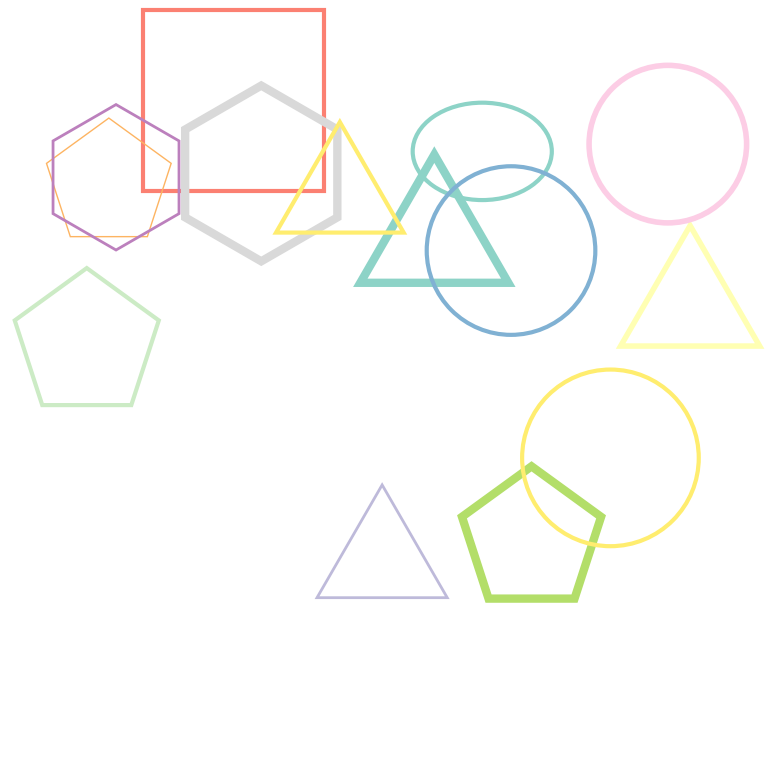[{"shape": "triangle", "thickness": 3, "radius": 0.55, "center": [0.564, 0.688]}, {"shape": "oval", "thickness": 1.5, "radius": 0.45, "center": [0.626, 0.803]}, {"shape": "triangle", "thickness": 2, "radius": 0.52, "center": [0.896, 0.603]}, {"shape": "triangle", "thickness": 1, "radius": 0.49, "center": [0.496, 0.273]}, {"shape": "square", "thickness": 1.5, "radius": 0.59, "center": [0.303, 0.87]}, {"shape": "circle", "thickness": 1.5, "radius": 0.55, "center": [0.664, 0.675]}, {"shape": "pentagon", "thickness": 0.5, "radius": 0.43, "center": [0.141, 0.762]}, {"shape": "pentagon", "thickness": 3, "radius": 0.47, "center": [0.69, 0.299]}, {"shape": "circle", "thickness": 2, "radius": 0.51, "center": [0.867, 0.813]}, {"shape": "hexagon", "thickness": 3, "radius": 0.57, "center": [0.339, 0.775]}, {"shape": "hexagon", "thickness": 1, "radius": 0.47, "center": [0.151, 0.77]}, {"shape": "pentagon", "thickness": 1.5, "radius": 0.49, "center": [0.113, 0.553]}, {"shape": "triangle", "thickness": 1.5, "radius": 0.48, "center": [0.441, 0.746]}, {"shape": "circle", "thickness": 1.5, "radius": 0.57, "center": [0.793, 0.405]}]